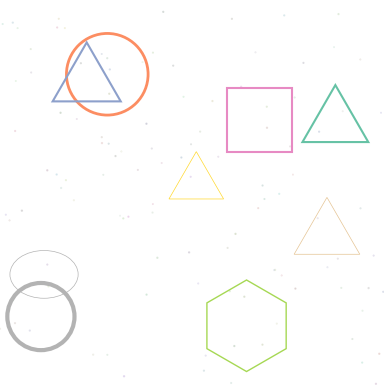[{"shape": "triangle", "thickness": 1.5, "radius": 0.49, "center": [0.871, 0.68]}, {"shape": "circle", "thickness": 2, "radius": 0.53, "center": [0.279, 0.807]}, {"shape": "triangle", "thickness": 1.5, "radius": 0.51, "center": [0.225, 0.788]}, {"shape": "square", "thickness": 1.5, "radius": 0.42, "center": [0.674, 0.688]}, {"shape": "hexagon", "thickness": 1, "radius": 0.59, "center": [0.64, 0.154]}, {"shape": "triangle", "thickness": 0.5, "radius": 0.41, "center": [0.51, 0.524]}, {"shape": "triangle", "thickness": 0.5, "radius": 0.49, "center": [0.849, 0.389]}, {"shape": "oval", "thickness": 0.5, "radius": 0.44, "center": [0.114, 0.287]}, {"shape": "circle", "thickness": 3, "radius": 0.44, "center": [0.106, 0.178]}]